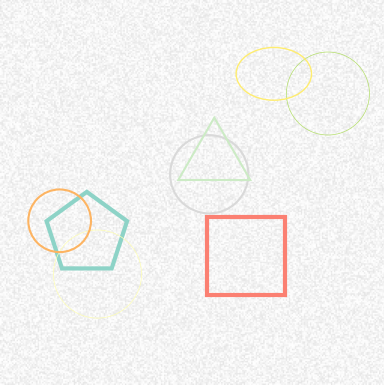[{"shape": "pentagon", "thickness": 3, "radius": 0.55, "center": [0.225, 0.392]}, {"shape": "circle", "thickness": 0.5, "radius": 0.57, "center": [0.253, 0.288]}, {"shape": "square", "thickness": 3, "radius": 0.51, "center": [0.639, 0.335]}, {"shape": "circle", "thickness": 1.5, "radius": 0.41, "center": [0.155, 0.427]}, {"shape": "circle", "thickness": 0.5, "radius": 0.54, "center": [0.852, 0.757]}, {"shape": "circle", "thickness": 1.5, "radius": 0.51, "center": [0.543, 0.547]}, {"shape": "triangle", "thickness": 1.5, "radius": 0.54, "center": [0.557, 0.586]}, {"shape": "oval", "thickness": 1, "radius": 0.49, "center": [0.711, 0.808]}]